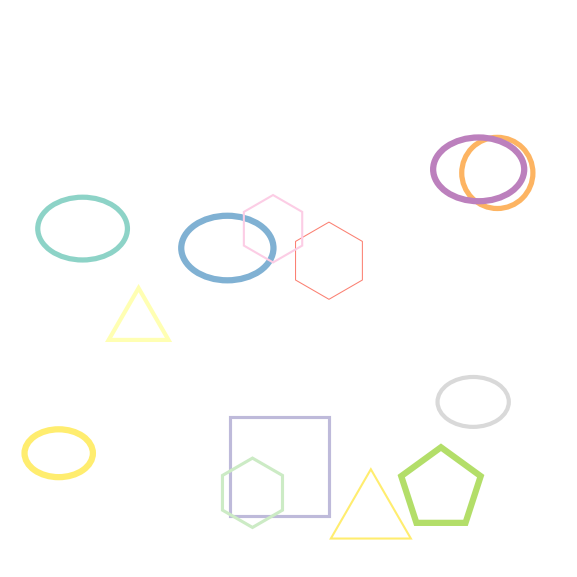[{"shape": "oval", "thickness": 2.5, "radius": 0.39, "center": [0.143, 0.603]}, {"shape": "triangle", "thickness": 2, "radius": 0.3, "center": [0.24, 0.44]}, {"shape": "square", "thickness": 1.5, "radius": 0.43, "center": [0.484, 0.192]}, {"shape": "hexagon", "thickness": 0.5, "radius": 0.33, "center": [0.57, 0.548]}, {"shape": "oval", "thickness": 3, "radius": 0.4, "center": [0.394, 0.57]}, {"shape": "circle", "thickness": 2.5, "radius": 0.31, "center": [0.861, 0.7]}, {"shape": "pentagon", "thickness": 3, "radius": 0.36, "center": [0.764, 0.152]}, {"shape": "hexagon", "thickness": 1, "radius": 0.29, "center": [0.473, 0.603]}, {"shape": "oval", "thickness": 2, "radius": 0.31, "center": [0.819, 0.303]}, {"shape": "oval", "thickness": 3, "radius": 0.39, "center": [0.829, 0.706]}, {"shape": "hexagon", "thickness": 1.5, "radius": 0.3, "center": [0.437, 0.146]}, {"shape": "triangle", "thickness": 1, "radius": 0.4, "center": [0.642, 0.107]}, {"shape": "oval", "thickness": 3, "radius": 0.3, "center": [0.102, 0.214]}]